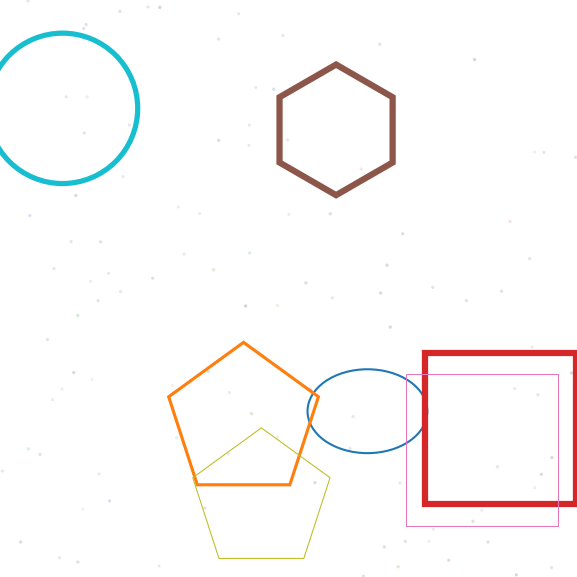[{"shape": "oval", "thickness": 1, "radius": 0.52, "center": [0.636, 0.287]}, {"shape": "pentagon", "thickness": 1.5, "radius": 0.68, "center": [0.422, 0.27]}, {"shape": "square", "thickness": 3, "radius": 0.65, "center": [0.867, 0.257]}, {"shape": "hexagon", "thickness": 3, "radius": 0.57, "center": [0.582, 0.774]}, {"shape": "square", "thickness": 0.5, "radius": 0.66, "center": [0.835, 0.221]}, {"shape": "pentagon", "thickness": 0.5, "radius": 0.62, "center": [0.453, 0.133]}, {"shape": "circle", "thickness": 2.5, "radius": 0.65, "center": [0.108, 0.812]}]